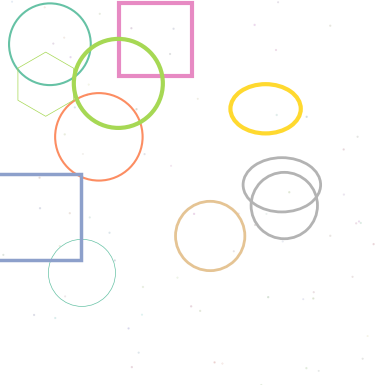[{"shape": "circle", "thickness": 1.5, "radius": 0.53, "center": [0.13, 0.885]}, {"shape": "circle", "thickness": 0.5, "radius": 0.44, "center": [0.213, 0.291]}, {"shape": "circle", "thickness": 1.5, "radius": 0.57, "center": [0.257, 0.645]}, {"shape": "square", "thickness": 2.5, "radius": 0.55, "center": [0.101, 0.436]}, {"shape": "square", "thickness": 3, "radius": 0.47, "center": [0.405, 0.897]}, {"shape": "hexagon", "thickness": 0.5, "radius": 0.42, "center": [0.119, 0.781]}, {"shape": "circle", "thickness": 3, "radius": 0.58, "center": [0.307, 0.783]}, {"shape": "oval", "thickness": 3, "radius": 0.46, "center": [0.69, 0.717]}, {"shape": "circle", "thickness": 2, "radius": 0.45, "center": [0.546, 0.387]}, {"shape": "oval", "thickness": 2, "radius": 0.5, "center": [0.732, 0.52]}, {"shape": "circle", "thickness": 2, "radius": 0.43, "center": [0.738, 0.466]}]